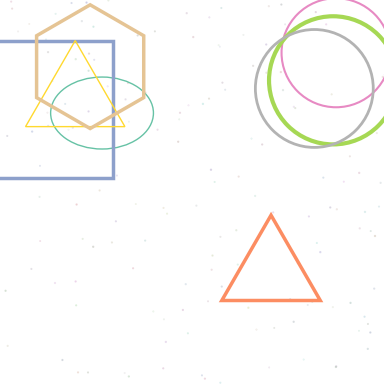[{"shape": "oval", "thickness": 1, "radius": 0.67, "center": [0.265, 0.706]}, {"shape": "triangle", "thickness": 2.5, "radius": 0.74, "center": [0.704, 0.293]}, {"shape": "square", "thickness": 2.5, "radius": 0.89, "center": [0.116, 0.715]}, {"shape": "circle", "thickness": 1.5, "radius": 0.71, "center": [0.873, 0.863]}, {"shape": "circle", "thickness": 3, "radius": 0.83, "center": [0.865, 0.791]}, {"shape": "triangle", "thickness": 1, "radius": 0.74, "center": [0.195, 0.746]}, {"shape": "hexagon", "thickness": 2.5, "radius": 0.8, "center": [0.234, 0.827]}, {"shape": "circle", "thickness": 2, "radius": 0.77, "center": [0.816, 0.77]}]